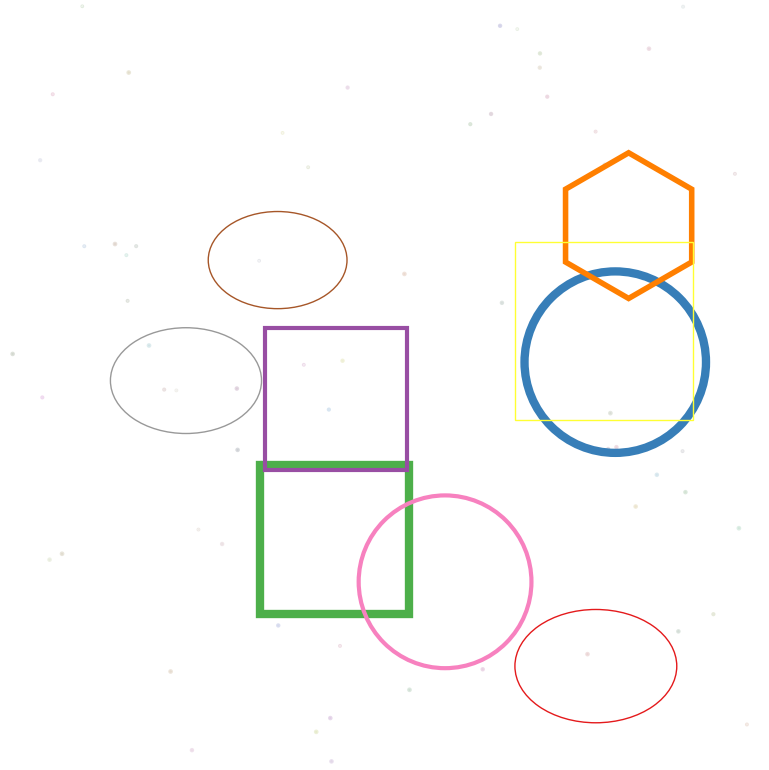[{"shape": "oval", "thickness": 0.5, "radius": 0.53, "center": [0.774, 0.135]}, {"shape": "circle", "thickness": 3, "radius": 0.59, "center": [0.799, 0.53]}, {"shape": "square", "thickness": 3, "radius": 0.48, "center": [0.434, 0.299]}, {"shape": "square", "thickness": 1.5, "radius": 0.46, "center": [0.436, 0.482]}, {"shape": "hexagon", "thickness": 2, "radius": 0.47, "center": [0.816, 0.707]}, {"shape": "square", "thickness": 0.5, "radius": 0.58, "center": [0.784, 0.57]}, {"shape": "oval", "thickness": 0.5, "radius": 0.45, "center": [0.361, 0.662]}, {"shape": "circle", "thickness": 1.5, "radius": 0.56, "center": [0.578, 0.244]}, {"shape": "oval", "thickness": 0.5, "radius": 0.49, "center": [0.242, 0.506]}]